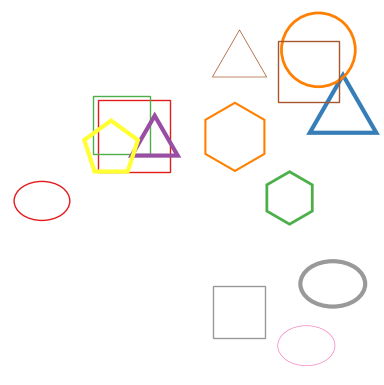[{"shape": "square", "thickness": 1, "radius": 0.47, "center": [0.349, 0.648]}, {"shape": "oval", "thickness": 1, "radius": 0.36, "center": [0.109, 0.478]}, {"shape": "triangle", "thickness": 3, "radius": 0.5, "center": [0.891, 0.705]}, {"shape": "square", "thickness": 1, "radius": 0.37, "center": [0.315, 0.675]}, {"shape": "hexagon", "thickness": 2, "radius": 0.34, "center": [0.752, 0.486]}, {"shape": "triangle", "thickness": 3, "radius": 0.35, "center": [0.402, 0.63]}, {"shape": "hexagon", "thickness": 1.5, "radius": 0.44, "center": [0.61, 0.644]}, {"shape": "circle", "thickness": 2, "radius": 0.48, "center": [0.827, 0.871]}, {"shape": "pentagon", "thickness": 3, "radius": 0.37, "center": [0.289, 0.614]}, {"shape": "square", "thickness": 1, "radius": 0.4, "center": [0.801, 0.814]}, {"shape": "triangle", "thickness": 0.5, "radius": 0.41, "center": [0.622, 0.841]}, {"shape": "oval", "thickness": 0.5, "radius": 0.37, "center": [0.796, 0.102]}, {"shape": "oval", "thickness": 3, "radius": 0.42, "center": [0.864, 0.263]}, {"shape": "square", "thickness": 1, "radius": 0.34, "center": [0.621, 0.19]}]